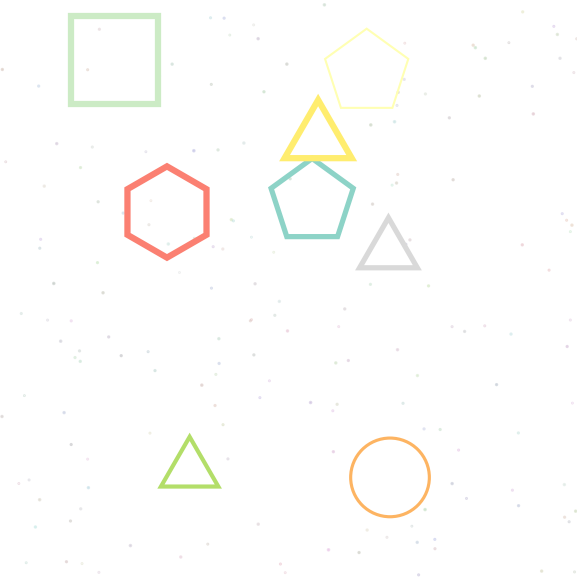[{"shape": "pentagon", "thickness": 2.5, "radius": 0.37, "center": [0.541, 0.65]}, {"shape": "pentagon", "thickness": 1, "radius": 0.38, "center": [0.635, 0.874]}, {"shape": "hexagon", "thickness": 3, "radius": 0.4, "center": [0.289, 0.632]}, {"shape": "circle", "thickness": 1.5, "radius": 0.34, "center": [0.675, 0.172]}, {"shape": "triangle", "thickness": 2, "radius": 0.29, "center": [0.328, 0.185]}, {"shape": "triangle", "thickness": 2.5, "radius": 0.29, "center": [0.673, 0.564]}, {"shape": "square", "thickness": 3, "radius": 0.38, "center": [0.198, 0.895]}, {"shape": "triangle", "thickness": 3, "radius": 0.34, "center": [0.551, 0.759]}]